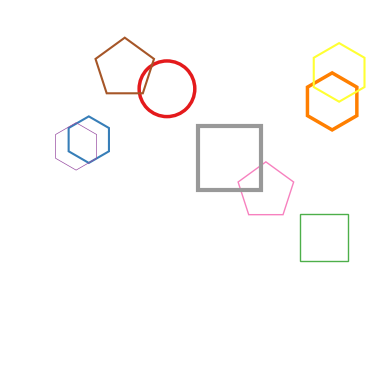[{"shape": "circle", "thickness": 2.5, "radius": 0.36, "center": [0.434, 0.769]}, {"shape": "hexagon", "thickness": 1.5, "radius": 0.3, "center": [0.231, 0.637]}, {"shape": "square", "thickness": 1, "radius": 0.31, "center": [0.841, 0.383]}, {"shape": "hexagon", "thickness": 0.5, "radius": 0.31, "center": [0.198, 0.62]}, {"shape": "hexagon", "thickness": 2.5, "radius": 0.37, "center": [0.863, 0.737]}, {"shape": "hexagon", "thickness": 1.5, "radius": 0.38, "center": [0.881, 0.812]}, {"shape": "pentagon", "thickness": 1.5, "radius": 0.4, "center": [0.324, 0.822]}, {"shape": "pentagon", "thickness": 1, "radius": 0.38, "center": [0.691, 0.504]}, {"shape": "square", "thickness": 3, "radius": 0.41, "center": [0.596, 0.589]}]